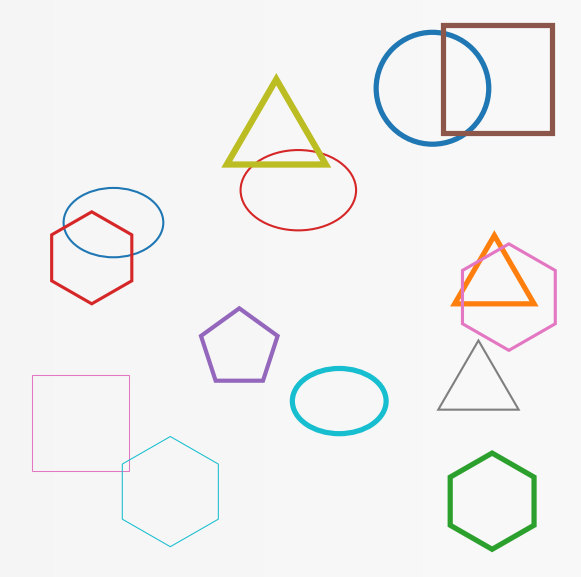[{"shape": "circle", "thickness": 2.5, "radius": 0.48, "center": [0.744, 0.846]}, {"shape": "oval", "thickness": 1, "radius": 0.43, "center": [0.195, 0.614]}, {"shape": "triangle", "thickness": 2.5, "radius": 0.39, "center": [0.85, 0.512]}, {"shape": "hexagon", "thickness": 2.5, "radius": 0.42, "center": [0.847, 0.131]}, {"shape": "oval", "thickness": 1, "radius": 0.5, "center": [0.513, 0.67]}, {"shape": "hexagon", "thickness": 1.5, "radius": 0.4, "center": [0.158, 0.553]}, {"shape": "pentagon", "thickness": 2, "radius": 0.35, "center": [0.412, 0.396]}, {"shape": "square", "thickness": 2.5, "radius": 0.47, "center": [0.856, 0.863]}, {"shape": "square", "thickness": 0.5, "radius": 0.42, "center": [0.138, 0.267]}, {"shape": "hexagon", "thickness": 1.5, "radius": 0.46, "center": [0.875, 0.485]}, {"shape": "triangle", "thickness": 1, "radius": 0.4, "center": [0.823, 0.33]}, {"shape": "triangle", "thickness": 3, "radius": 0.49, "center": [0.475, 0.763]}, {"shape": "oval", "thickness": 2.5, "radius": 0.4, "center": [0.584, 0.305]}, {"shape": "hexagon", "thickness": 0.5, "radius": 0.48, "center": [0.293, 0.148]}]